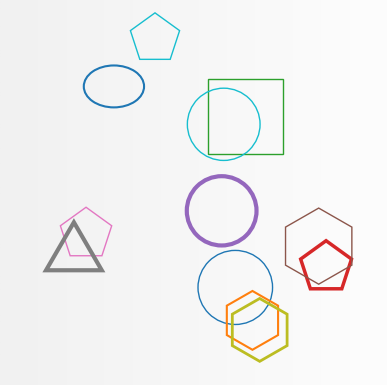[{"shape": "circle", "thickness": 1, "radius": 0.48, "center": [0.607, 0.253]}, {"shape": "oval", "thickness": 1.5, "radius": 0.39, "center": [0.294, 0.776]}, {"shape": "hexagon", "thickness": 1.5, "radius": 0.38, "center": [0.651, 0.168]}, {"shape": "square", "thickness": 1, "radius": 0.48, "center": [0.635, 0.698]}, {"shape": "pentagon", "thickness": 2.5, "radius": 0.34, "center": [0.841, 0.306]}, {"shape": "circle", "thickness": 3, "radius": 0.45, "center": [0.572, 0.452]}, {"shape": "hexagon", "thickness": 1, "radius": 0.49, "center": [0.822, 0.361]}, {"shape": "pentagon", "thickness": 1, "radius": 0.35, "center": [0.222, 0.392]}, {"shape": "triangle", "thickness": 3, "radius": 0.42, "center": [0.191, 0.34]}, {"shape": "hexagon", "thickness": 2, "radius": 0.41, "center": [0.67, 0.143]}, {"shape": "circle", "thickness": 1, "radius": 0.47, "center": [0.577, 0.677]}, {"shape": "pentagon", "thickness": 1, "radius": 0.33, "center": [0.4, 0.9]}]